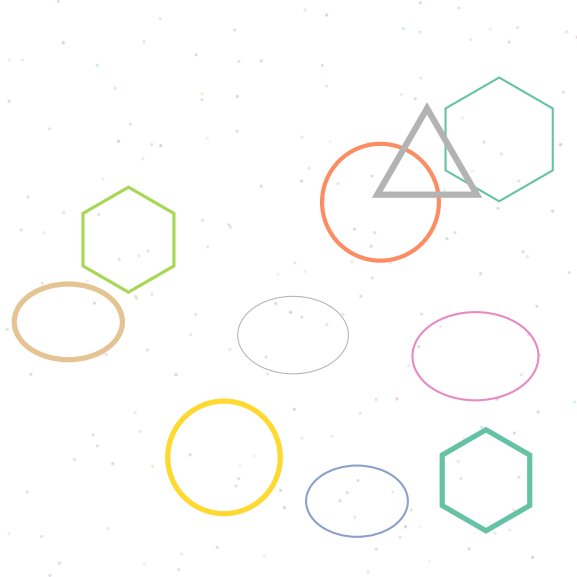[{"shape": "hexagon", "thickness": 1, "radius": 0.54, "center": [0.864, 0.758]}, {"shape": "hexagon", "thickness": 2.5, "radius": 0.44, "center": [0.842, 0.167]}, {"shape": "circle", "thickness": 2, "radius": 0.51, "center": [0.659, 0.649]}, {"shape": "oval", "thickness": 1, "radius": 0.44, "center": [0.618, 0.131]}, {"shape": "oval", "thickness": 1, "radius": 0.55, "center": [0.823, 0.382]}, {"shape": "hexagon", "thickness": 1.5, "radius": 0.45, "center": [0.222, 0.584]}, {"shape": "circle", "thickness": 2.5, "radius": 0.49, "center": [0.388, 0.207]}, {"shape": "oval", "thickness": 2.5, "radius": 0.47, "center": [0.118, 0.442]}, {"shape": "triangle", "thickness": 3, "radius": 0.5, "center": [0.739, 0.712]}, {"shape": "oval", "thickness": 0.5, "radius": 0.48, "center": [0.507, 0.419]}]